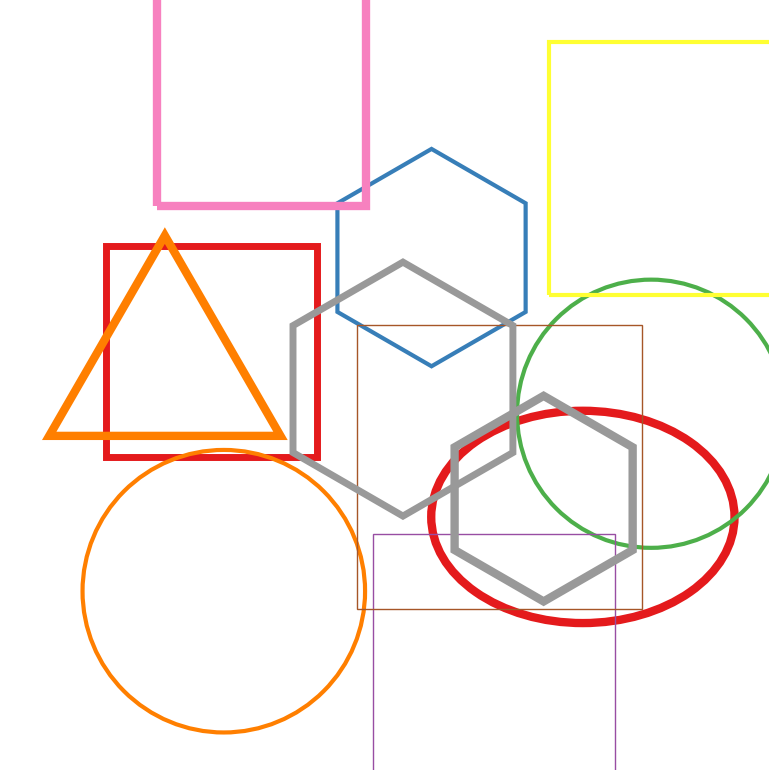[{"shape": "square", "thickness": 2.5, "radius": 0.69, "center": [0.275, 0.543]}, {"shape": "oval", "thickness": 3, "radius": 0.98, "center": [0.757, 0.329]}, {"shape": "hexagon", "thickness": 1.5, "radius": 0.71, "center": [0.56, 0.665]}, {"shape": "circle", "thickness": 1.5, "radius": 0.87, "center": [0.846, 0.463]}, {"shape": "square", "thickness": 0.5, "radius": 0.78, "center": [0.642, 0.15]}, {"shape": "triangle", "thickness": 3, "radius": 0.87, "center": [0.214, 0.521]}, {"shape": "circle", "thickness": 1.5, "radius": 0.92, "center": [0.291, 0.232]}, {"shape": "square", "thickness": 1.5, "radius": 0.82, "center": [0.877, 0.782]}, {"shape": "square", "thickness": 0.5, "radius": 0.92, "center": [0.649, 0.393]}, {"shape": "square", "thickness": 3, "radius": 0.68, "center": [0.34, 0.869]}, {"shape": "hexagon", "thickness": 2.5, "radius": 0.82, "center": [0.523, 0.495]}, {"shape": "hexagon", "thickness": 3, "radius": 0.67, "center": [0.706, 0.352]}]